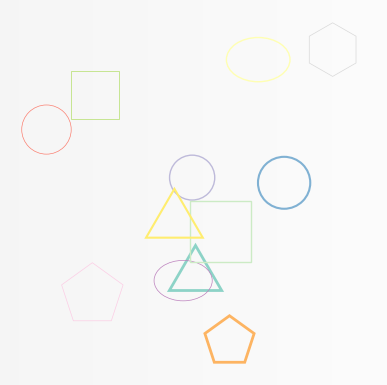[{"shape": "triangle", "thickness": 2, "radius": 0.39, "center": [0.505, 0.284]}, {"shape": "oval", "thickness": 1, "radius": 0.41, "center": [0.666, 0.845]}, {"shape": "circle", "thickness": 1, "radius": 0.29, "center": [0.496, 0.539]}, {"shape": "circle", "thickness": 0.5, "radius": 0.32, "center": [0.12, 0.663]}, {"shape": "circle", "thickness": 1.5, "radius": 0.34, "center": [0.733, 0.525]}, {"shape": "pentagon", "thickness": 2, "radius": 0.33, "center": [0.592, 0.113]}, {"shape": "square", "thickness": 0.5, "radius": 0.31, "center": [0.246, 0.753]}, {"shape": "pentagon", "thickness": 0.5, "radius": 0.42, "center": [0.238, 0.234]}, {"shape": "hexagon", "thickness": 0.5, "radius": 0.35, "center": [0.858, 0.871]}, {"shape": "oval", "thickness": 0.5, "radius": 0.38, "center": [0.473, 0.271]}, {"shape": "square", "thickness": 1, "radius": 0.39, "center": [0.569, 0.398]}, {"shape": "triangle", "thickness": 1.5, "radius": 0.42, "center": [0.45, 0.425]}]